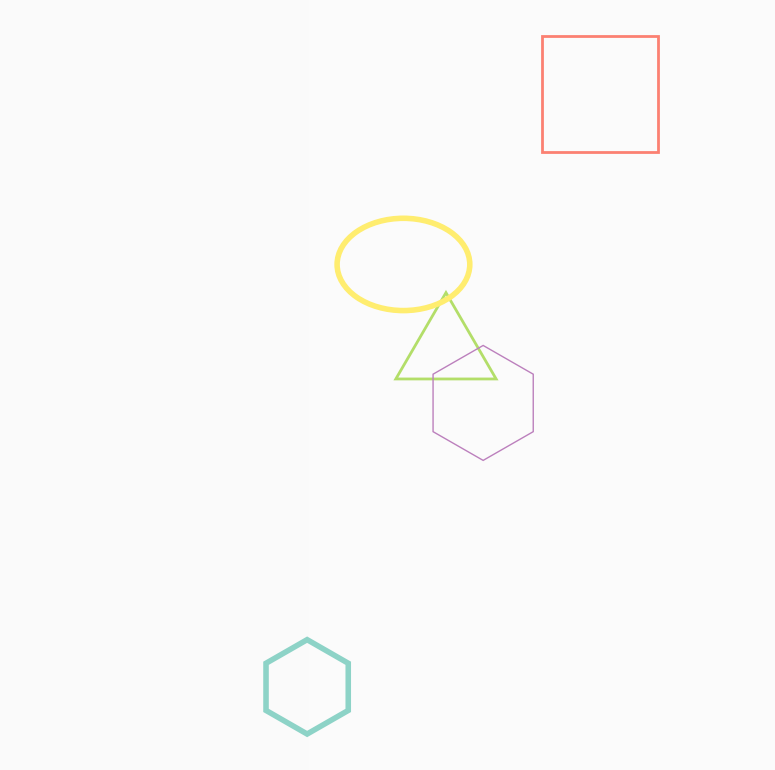[{"shape": "hexagon", "thickness": 2, "radius": 0.31, "center": [0.396, 0.108]}, {"shape": "square", "thickness": 1, "radius": 0.37, "center": [0.774, 0.878]}, {"shape": "triangle", "thickness": 1, "radius": 0.37, "center": [0.575, 0.545]}, {"shape": "hexagon", "thickness": 0.5, "radius": 0.37, "center": [0.623, 0.477]}, {"shape": "oval", "thickness": 2, "radius": 0.43, "center": [0.521, 0.657]}]